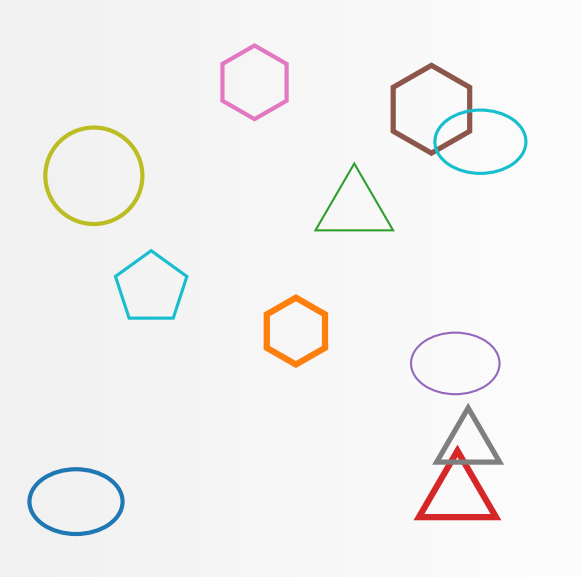[{"shape": "oval", "thickness": 2, "radius": 0.4, "center": [0.131, 0.131]}, {"shape": "hexagon", "thickness": 3, "radius": 0.29, "center": [0.509, 0.426]}, {"shape": "triangle", "thickness": 1, "radius": 0.39, "center": [0.61, 0.639]}, {"shape": "triangle", "thickness": 3, "radius": 0.38, "center": [0.787, 0.142]}, {"shape": "oval", "thickness": 1, "radius": 0.38, "center": [0.783, 0.37]}, {"shape": "hexagon", "thickness": 2.5, "radius": 0.38, "center": [0.742, 0.81]}, {"shape": "hexagon", "thickness": 2, "radius": 0.32, "center": [0.438, 0.857]}, {"shape": "triangle", "thickness": 2.5, "radius": 0.31, "center": [0.805, 0.23]}, {"shape": "circle", "thickness": 2, "radius": 0.42, "center": [0.161, 0.695]}, {"shape": "oval", "thickness": 1.5, "radius": 0.39, "center": [0.827, 0.754]}, {"shape": "pentagon", "thickness": 1.5, "radius": 0.32, "center": [0.26, 0.5]}]